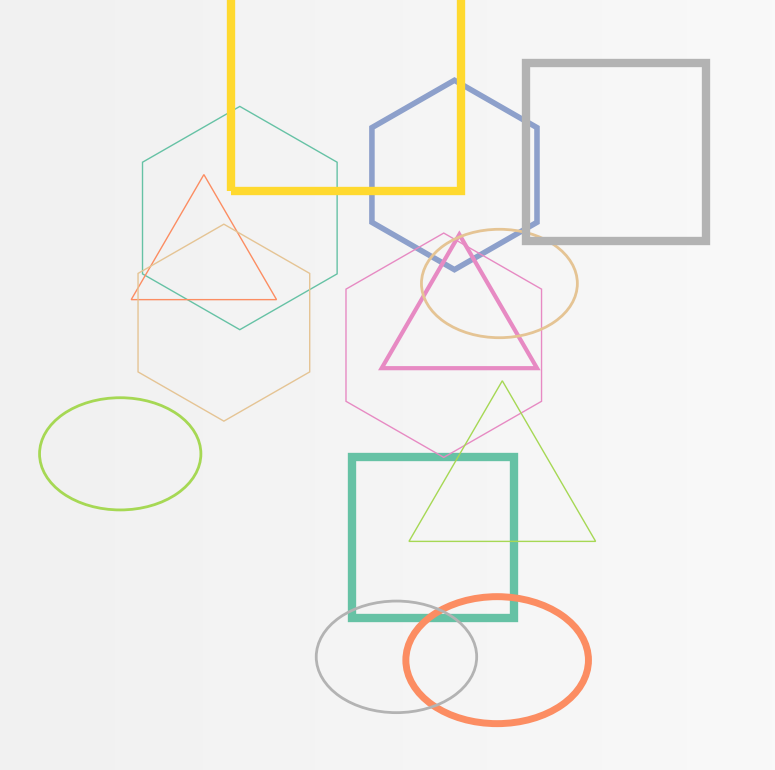[{"shape": "square", "thickness": 3, "radius": 0.52, "center": [0.558, 0.302]}, {"shape": "hexagon", "thickness": 0.5, "radius": 0.72, "center": [0.309, 0.717]}, {"shape": "oval", "thickness": 2.5, "radius": 0.59, "center": [0.641, 0.143]}, {"shape": "triangle", "thickness": 0.5, "radius": 0.54, "center": [0.263, 0.665]}, {"shape": "hexagon", "thickness": 2, "radius": 0.61, "center": [0.586, 0.773]}, {"shape": "triangle", "thickness": 1.5, "radius": 0.58, "center": [0.593, 0.58]}, {"shape": "hexagon", "thickness": 0.5, "radius": 0.73, "center": [0.573, 0.552]}, {"shape": "oval", "thickness": 1, "radius": 0.52, "center": [0.155, 0.411]}, {"shape": "triangle", "thickness": 0.5, "radius": 0.7, "center": [0.648, 0.366]}, {"shape": "square", "thickness": 3, "radius": 0.74, "center": [0.446, 0.9]}, {"shape": "hexagon", "thickness": 0.5, "radius": 0.64, "center": [0.289, 0.581]}, {"shape": "oval", "thickness": 1, "radius": 0.5, "center": [0.644, 0.632]}, {"shape": "square", "thickness": 3, "radius": 0.58, "center": [0.795, 0.803]}, {"shape": "oval", "thickness": 1, "radius": 0.52, "center": [0.512, 0.147]}]